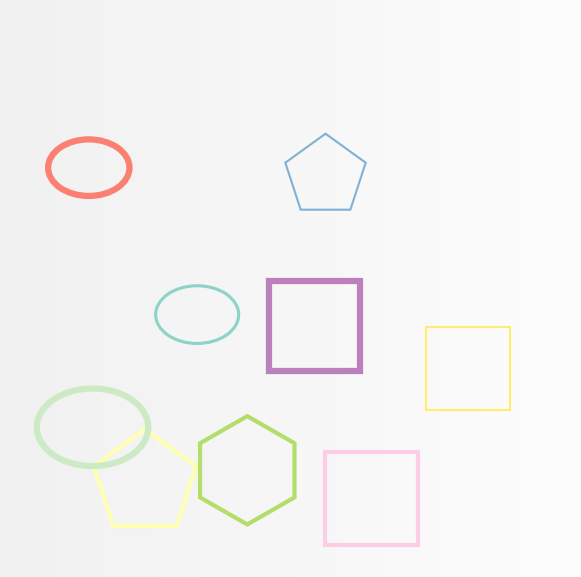[{"shape": "oval", "thickness": 1.5, "radius": 0.36, "center": [0.339, 0.454]}, {"shape": "pentagon", "thickness": 2, "radius": 0.46, "center": [0.249, 0.163]}, {"shape": "oval", "thickness": 3, "radius": 0.35, "center": [0.153, 0.709]}, {"shape": "pentagon", "thickness": 1, "radius": 0.36, "center": [0.56, 0.695]}, {"shape": "hexagon", "thickness": 2, "radius": 0.47, "center": [0.425, 0.185]}, {"shape": "square", "thickness": 2, "radius": 0.4, "center": [0.639, 0.136]}, {"shape": "square", "thickness": 3, "radius": 0.39, "center": [0.541, 0.434]}, {"shape": "oval", "thickness": 3, "radius": 0.48, "center": [0.159, 0.259]}, {"shape": "square", "thickness": 1, "radius": 0.36, "center": [0.806, 0.361]}]